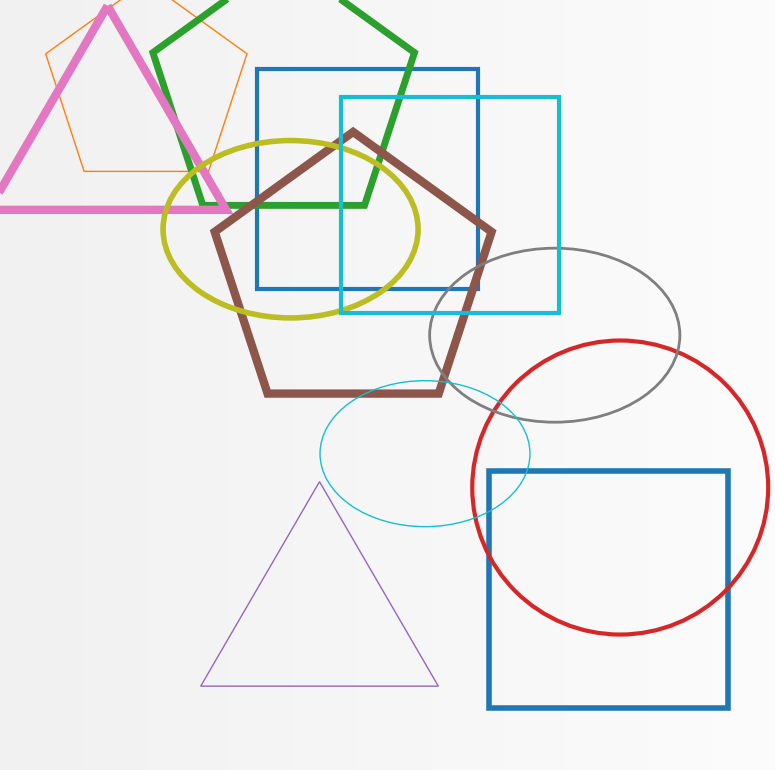[{"shape": "square", "thickness": 1.5, "radius": 0.71, "center": [0.475, 0.767]}, {"shape": "square", "thickness": 2, "radius": 0.77, "center": [0.785, 0.234]}, {"shape": "pentagon", "thickness": 0.5, "radius": 0.68, "center": [0.189, 0.888]}, {"shape": "pentagon", "thickness": 2.5, "radius": 0.89, "center": [0.366, 0.877]}, {"shape": "circle", "thickness": 1.5, "radius": 0.95, "center": [0.8, 0.367]}, {"shape": "triangle", "thickness": 0.5, "radius": 0.89, "center": [0.412, 0.197]}, {"shape": "pentagon", "thickness": 3, "radius": 0.94, "center": [0.456, 0.641]}, {"shape": "triangle", "thickness": 3, "radius": 0.88, "center": [0.139, 0.816]}, {"shape": "oval", "thickness": 1, "radius": 0.81, "center": [0.716, 0.565]}, {"shape": "oval", "thickness": 2, "radius": 0.82, "center": [0.375, 0.702]}, {"shape": "square", "thickness": 1.5, "radius": 0.7, "center": [0.58, 0.734]}, {"shape": "oval", "thickness": 0.5, "radius": 0.68, "center": [0.548, 0.411]}]